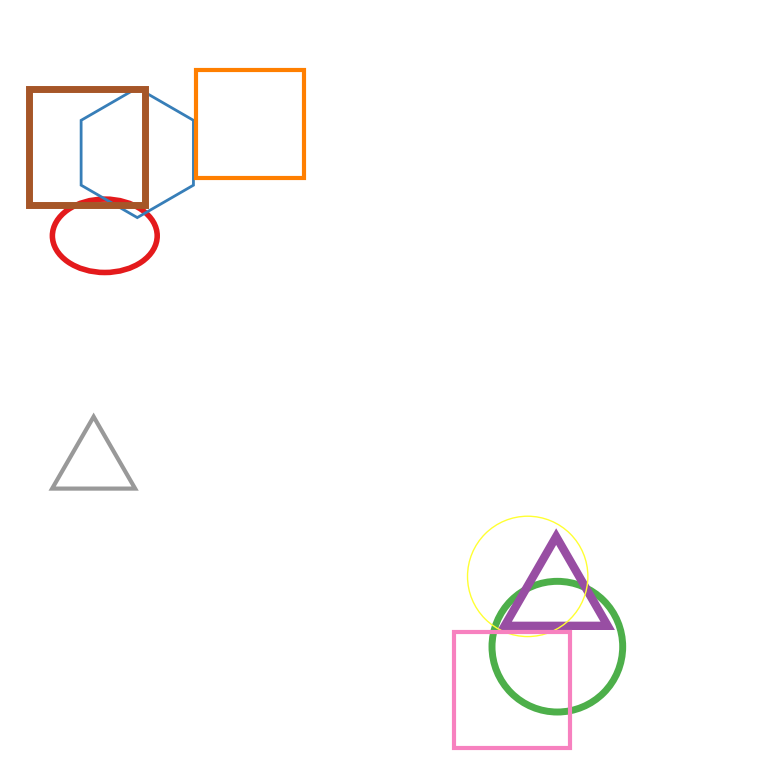[{"shape": "oval", "thickness": 2, "radius": 0.34, "center": [0.136, 0.694]}, {"shape": "hexagon", "thickness": 1, "radius": 0.42, "center": [0.178, 0.802]}, {"shape": "circle", "thickness": 2.5, "radius": 0.42, "center": [0.724, 0.16]}, {"shape": "triangle", "thickness": 3, "radius": 0.39, "center": [0.722, 0.226]}, {"shape": "square", "thickness": 1.5, "radius": 0.35, "center": [0.325, 0.839]}, {"shape": "circle", "thickness": 0.5, "radius": 0.39, "center": [0.685, 0.251]}, {"shape": "square", "thickness": 2.5, "radius": 0.38, "center": [0.113, 0.81]}, {"shape": "square", "thickness": 1.5, "radius": 0.38, "center": [0.665, 0.104]}, {"shape": "triangle", "thickness": 1.5, "radius": 0.31, "center": [0.122, 0.397]}]